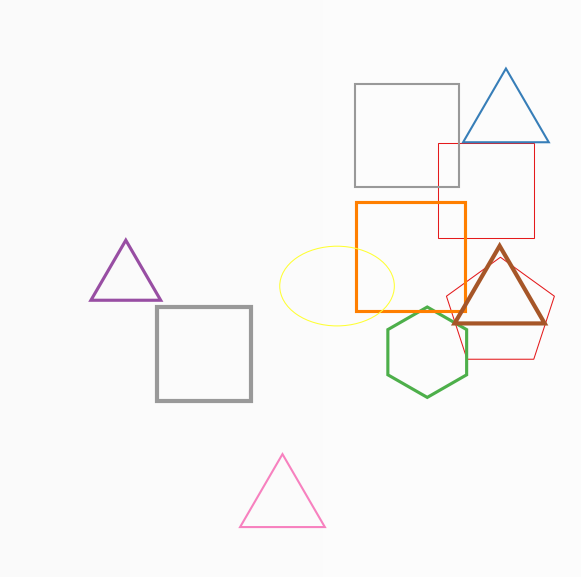[{"shape": "square", "thickness": 0.5, "radius": 0.41, "center": [0.836, 0.67]}, {"shape": "pentagon", "thickness": 0.5, "radius": 0.49, "center": [0.861, 0.456]}, {"shape": "triangle", "thickness": 1, "radius": 0.43, "center": [0.87, 0.795]}, {"shape": "hexagon", "thickness": 1.5, "radius": 0.39, "center": [0.735, 0.389]}, {"shape": "triangle", "thickness": 1.5, "radius": 0.35, "center": [0.216, 0.514]}, {"shape": "square", "thickness": 1.5, "radius": 0.47, "center": [0.706, 0.555]}, {"shape": "oval", "thickness": 0.5, "radius": 0.49, "center": [0.58, 0.504]}, {"shape": "triangle", "thickness": 2, "radius": 0.45, "center": [0.86, 0.484]}, {"shape": "triangle", "thickness": 1, "radius": 0.42, "center": [0.486, 0.129]}, {"shape": "square", "thickness": 2, "radius": 0.41, "center": [0.351, 0.386]}, {"shape": "square", "thickness": 1, "radius": 0.45, "center": [0.7, 0.764]}]